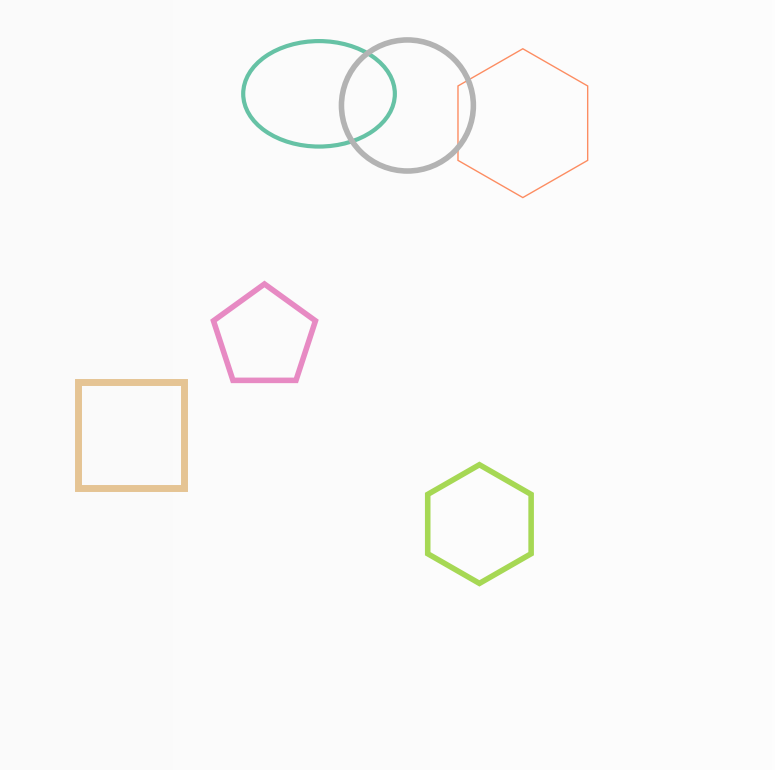[{"shape": "oval", "thickness": 1.5, "radius": 0.49, "center": [0.412, 0.878]}, {"shape": "hexagon", "thickness": 0.5, "radius": 0.48, "center": [0.675, 0.84]}, {"shape": "pentagon", "thickness": 2, "radius": 0.35, "center": [0.341, 0.562]}, {"shape": "hexagon", "thickness": 2, "radius": 0.39, "center": [0.619, 0.319]}, {"shape": "square", "thickness": 2.5, "radius": 0.34, "center": [0.169, 0.435]}, {"shape": "circle", "thickness": 2, "radius": 0.43, "center": [0.526, 0.863]}]